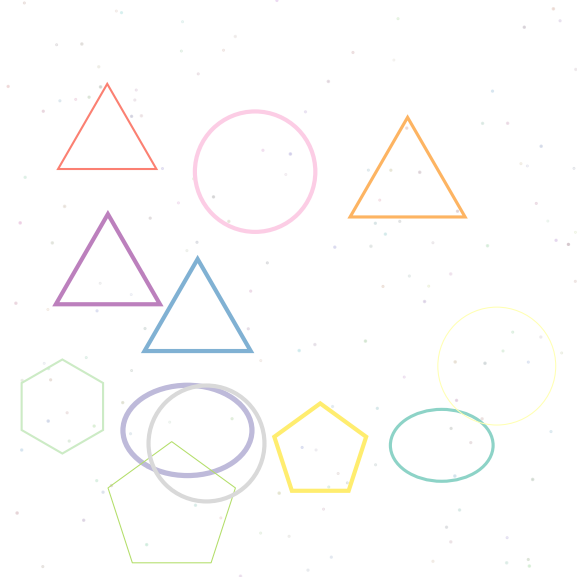[{"shape": "oval", "thickness": 1.5, "radius": 0.44, "center": [0.765, 0.228]}, {"shape": "circle", "thickness": 0.5, "radius": 0.51, "center": [0.86, 0.365]}, {"shape": "oval", "thickness": 2.5, "radius": 0.56, "center": [0.325, 0.254]}, {"shape": "triangle", "thickness": 1, "radius": 0.49, "center": [0.186, 0.756]}, {"shape": "triangle", "thickness": 2, "radius": 0.53, "center": [0.342, 0.444]}, {"shape": "triangle", "thickness": 1.5, "radius": 0.57, "center": [0.706, 0.681]}, {"shape": "pentagon", "thickness": 0.5, "radius": 0.58, "center": [0.297, 0.118]}, {"shape": "circle", "thickness": 2, "radius": 0.52, "center": [0.442, 0.702]}, {"shape": "circle", "thickness": 2, "radius": 0.5, "center": [0.358, 0.231]}, {"shape": "triangle", "thickness": 2, "radius": 0.52, "center": [0.187, 0.524]}, {"shape": "hexagon", "thickness": 1, "radius": 0.41, "center": [0.108, 0.295]}, {"shape": "pentagon", "thickness": 2, "radius": 0.42, "center": [0.555, 0.217]}]